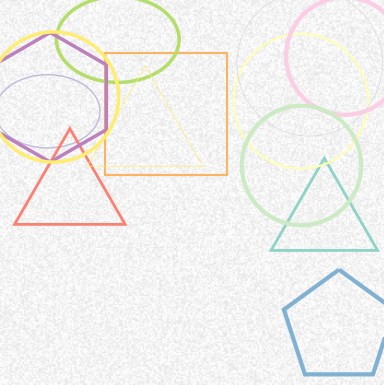[{"shape": "triangle", "thickness": 2, "radius": 0.8, "center": [0.842, 0.429]}, {"shape": "circle", "thickness": 1.5, "radius": 0.87, "center": [0.782, 0.737]}, {"shape": "oval", "thickness": 1, "radius": 0.68, "center": [0.124, 0.711]}, {"shape": "triangle", "thickness": 2, "radius": 0.83, "center": [0.182, 0.5]}, {"shape": "pentagon", "thickness": 3, "radius": 0.75, "center": [0.88, 0.149]}, {"shape": "square", "thickness": 1.5, "radius": 0.79, "center": [0.431, 0.704]}, {"shape": "oval", "thickness": 2.5, "radius": 0.8, "center": [0.306, 0.897]}, {"shape": "circle", "thickness": 3, "radius": 0.76, "center": [0.896, 0.854]}, {"shape": "circle", "thickness": 0.5, "radius": 0.95, "center": [0.804, 0.836]}, {"shape": "hexagon", "thickness": 2.5, "radius": 0.84, "center": [0.13, 0.747]}, {"shape": "circle", "thickness": 3, "radius": 0.78, "center": [0.783, 0.57]}, {"shape": "circle", "thickness": 2.5, "radius": 0.84, "center": [0.139, 0.748]}, {"shape": "triangle", "thickness": 0.5, "radius": 0.87, "center": [0.377, 0.655]}]